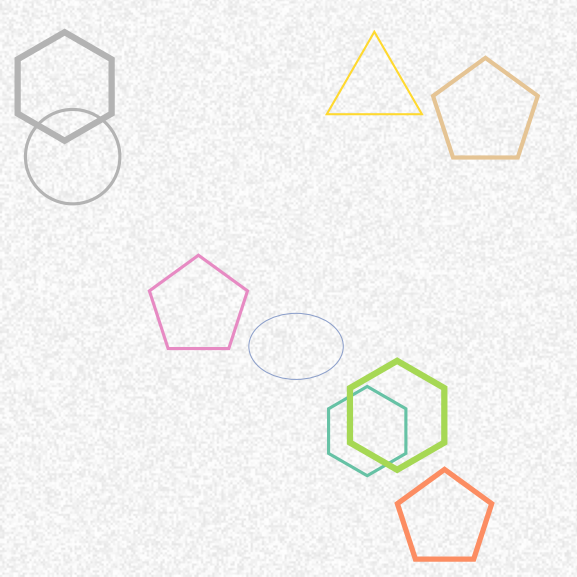[{"shape": "hexagon", "thickness": 1.5, "radius": 0.39, "center": [0.636, 0.253]}, {"shape": "pentagon", "thickness": 2.5, "radius": 0.43, "center": [0.77, 0.1]}, {"shape": "oval", "thickness": 0.5, "radius": 0.41, "center": [0.513, 0.399]}, {"shape": "pentagon", "thickness": 1.5, "radius": 0.45, "center": [0.344, 0.468]}, {"shape": "hexagon", "thickness": 3, "radius": 0.47, "center": [0.688, 0.28]}, {"shape": "triangle", "thickness": 1, "radius": 0.48, "center": [0.648, 0.849]}, {"shape": "pentagon", "thickness": 2, "radius": 0.48, "center": [0.841, 0.804]}, {"shape": "hexagon", "thickness": 3, "radius": 0.47, "center": [0.112, 0.849]}, {"shape": "circle", "thickness": 1.5, "radius": 0.41, "center": [0.126, 0.728]}]